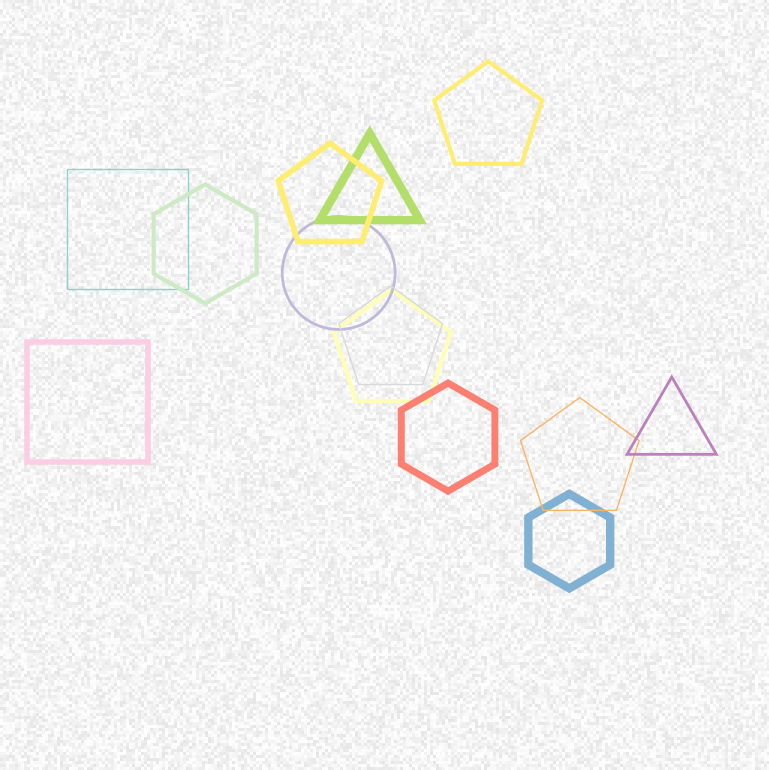[{"shape": "square", "thickness": 0.5, "radius": 0.39, "center": [0.166, 0.702]}, {"shape": "pentagon", "thickness": 1.5, "radius": 0.4, "center": [0.509, 0.544]}, {"shape": "circle", "thickness": 1, "radius": 0.37, "center": [0.44, 0.645]}, {"shape": "hexagon", "thickness": 2.5, "radius": 0.35, "center": [0.582, 0.432]}, {"shape": "hexagon", "thickness": 3, "radius": 0.31, "center": [0.739, 0.297]}, {"shape": "pentagon", "thickness": 0.5, "radius": 0.4, "center": [0.753, 0.403]}, {"shape": "triangle", "thickness": 3, "radius": 0.37, "center": [0.48, 0.752]}, {"shape": "square", "thickness": 2, "radius": 0.39, "center": [0.114, 0.478]}, {"shape": "pentagon", "thickness": 0.5, "radius": 0.35, "center": [0.507, 0.558]}, {"shape": "triangle", "thickness": 1, "radius": 0.33, "center": [0.872, 0.443]}, {"shape": "hexagon", "thickness": 1.5, "radius": 0.39, "center": [0.266, 0.683]}, {"shape": "pentagon", "thickness": 2, "radius": 0.35, "center": [0.428, 0.743]}, {"shape": "pentagon", "thickness": 1.5, "radius": 0.37, "center": [0.634, 0.847]}]